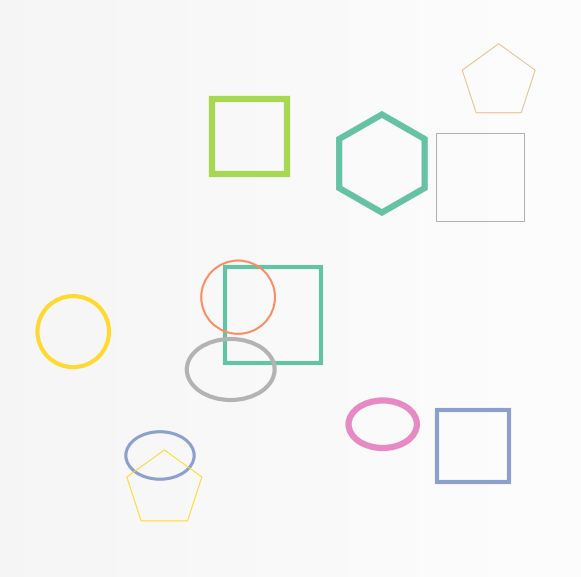[{"shape": "hexagon", "thickness": 3, "radius": 0.42, "center": [0.657, 0.716]}, {"shape": "square", "thickness": 2, "radius": 0.41, "center": [0.47, 0.454]}, {"shape": "circle", "thickness": 1, "radius": 0.32, "center": [0.41, 0.484]}, {"shape": "oval", "thickness": 1.5, "radius": 0.29, "center": [0.275, 0.21]}, {"shape": "square", "thickness": 2, "radius": 0.31, "center": [0.813, 0.227]}, {"shape": "oval", "thickness": 3, "radius": 0.29, "center": [0.658, 0.264]}, {"shape": "square", "thickness": 3, "radius": 0.33, "center": [0.429, 0.763]}, {"shape": "pentagon", "thickness": 0.5, "radius": 0.34, "center": [0.283, 0.152]}, {"shape": "circle", "thickness": 2, "radius": 0.31, "center": [0.126, 0.425]}, {"shape": "pentagon", "thickness": 0.5, "radius": 0.33, "center": [0.858, 0.857]}, {"shape": "square", "thickness": 0.5, "radius": 0.38, "center": [0.826, 0.693]}, {"shape": "oval", "thickness": 2, "radius": 0.38, "center": [0.397, 0.359]}]